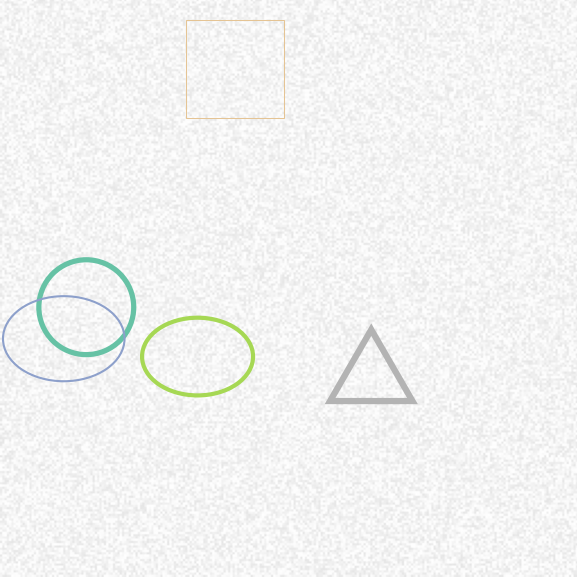[{"shape": "circle", "thickness": 2.5, "radius": 0.41, "center": [0.149, 0.467]}, {"shape": "oval", "thickness": 1, "radius": 0.53, "center": [0.11, 0.413]}, {"shape": "oval", "thickness": 2, "radius": 0.48, "center": [0.342, 0.382]}, {"shape": "square", "thickness": 0.5, "radius": 0.42, "center": [0.407, 0.879]}, {"shape": "triangle", "thickness": 3, "radius": 0.41, "center": [0.643, 0.346]}]